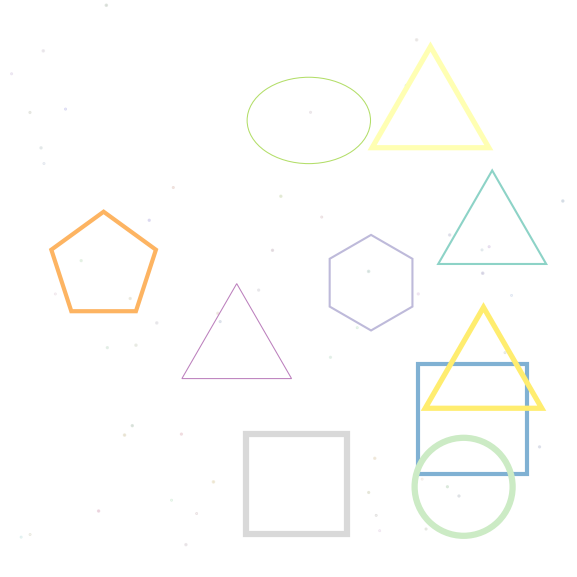[{"shape": "triangle", "thickness": 1, "radius": 0.54, "center": [0.852, 0.596]}, {"shape": "triangle", "thickness": 2.5, "radius": 0.58, "center": [0.745, 0.802]}, {"shape": "hexagon", "thickness": 1, "radius": 0.41, "center": [0.643, 0.51]}, {"shape": "square", "thickness": 2, "radius": 0.47, "center": [0.818, 0.274]}, {"shape": "pentagon", "thickness": 2, "radius": 0.48, "center": [0.179, 0.537]}, {"shape": "oval", "thickness": 0.5, "radius": 0.53, "center": [0.535, 0.791]}, {"shape": "square", "thickness": 3, "radius": 0.43, "center": [0.513, 0.161]}, {"shape": "triangle", "thickness": 0.5, "radius": 0.55, "center": [0.41, 0.398]}, {"shape": "circle", "thickness": 3, "radius": 0.42, "center": [0.803, 0.156]}, {"shape": "triangle", "thickness": 2.5, "radius": 0.58, "center": [0.837, 0.35]}]